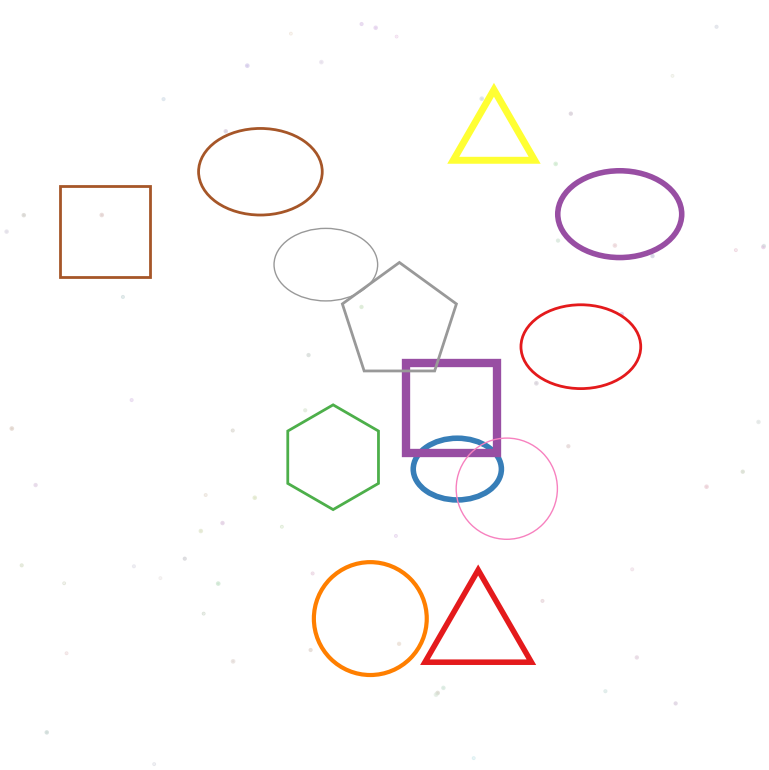[{"shape": "oval", "thickness": 1, "radius": 0.39, "center": [0.754, 0.55]}, {"shape": "triangle", "thickness": 2, "radius": 0.4, "center": [0.621, 0.18]}, {"shape": "oval", "thickness": 2, "radius": 0.29, "center": [0.594, 0.391]}, {"shape": "hexagon", "thickness": 1, "radius": 0.34, "center": [0.433, 0.406]}, {"shape": "square", "thickness": 3, "radius": 0.29, "center": [0.586, 0.47]}, {"shape": "oval", "thickness": 2, "radius": 0.4, "center": [0.805, 0.722]}, {"shape": "circle", "thickness": 1.5, "radius": 0.37, "center": [0.481, 0.197]}, {"shape": "triangle", "thickness": 2.5, "radius": 0.31, "center": [0.642, 0.822]}, {"shape": "oval", "thickness": 1, "radius": 0.4, "center": [0.338, 0.777]}, {"shape": "square", "thickness": 1, "radius": 0.29, "center": [0.137, 0.699]}, {"shape": "circle", "thickness": 0.5, "radius": 0.33, "center": [0.658, 0.365]}, {"shape": "pentagon", "thickness": 1, "radius": 0.39, "center": [0.519, 0.581]}, {"shape": "oval", "thickness": 0.5, "radius": 0.34, "center": [0.423, 0.656]}]